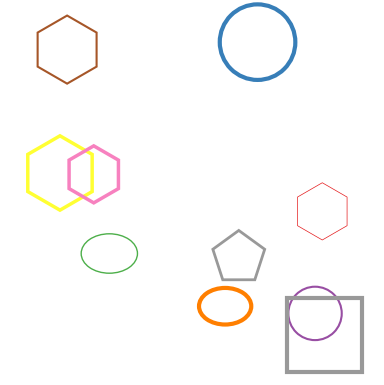[{"shape": "hexagon", "thickness": 0.5, "radius": 0.37, "center": [0.837, 0.451]}, {"shape": "circle", "thickness": 3, "radius": 0.49, "center": [0.669, 0.891]}, {"shape": "oval", "thickness": 1, "radius": 0.37, "center": [0.284, 0.342]}, {"shape": "circle", "thickness": 1.5, "radius": 0.35, "center": [0.818, 0.186]}, {"shape": "oval", "thickness": 3, "radius": 0.34, "center": [0.585, 0.205]}, {"shape": "hexagon", "thickness": 2.5, "radius": 0.48, "center": [0.156, 0.551]}, {"shape": "hexagon", "thickness": 1.5, "radius": 0.44, "center": [0.174, 0.871]}, {"shape": "hexagon", "thickness": 2.5, "radius": 0.37, "center": [0.244, 0.547]}, {"shape": "square", "thickness": 3, "radius": 0.48, "center": [0.843, 0.131]}, {"shape": "pentagon", "thickness": 2, "radius": 0.35, "center": [0.62, 0.331]}]